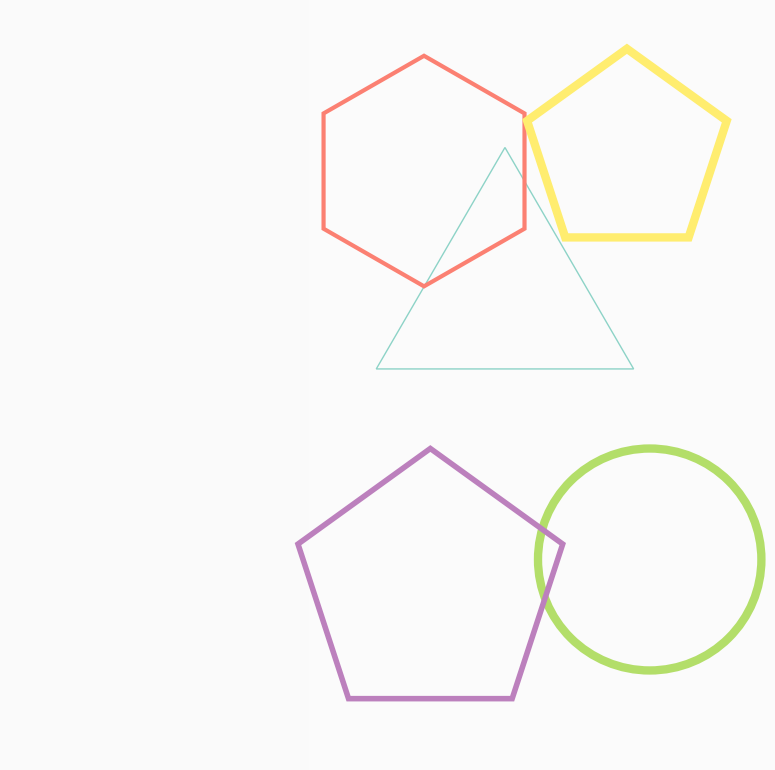[{"shape": "triangle", "thickness": 0.5, "radius": 0.96, "center": [0.652, 0.617]}, {"shape": "hexagon", "thickness": 1.5, "radius": 0.75, "center": [0.547, 0.778]}, {"shape": "circle", "thickness": 3, "radius": 0.72, "center": [0.838, 0.273]}, {"shape": "pentagon", "thickness": 2, "radius": 0.9, "center": [0.555, 0.238]}, {"shape": "pentagon", "thickness": 3, "radius": 0.68, "center": [0.809, 0.801]}]